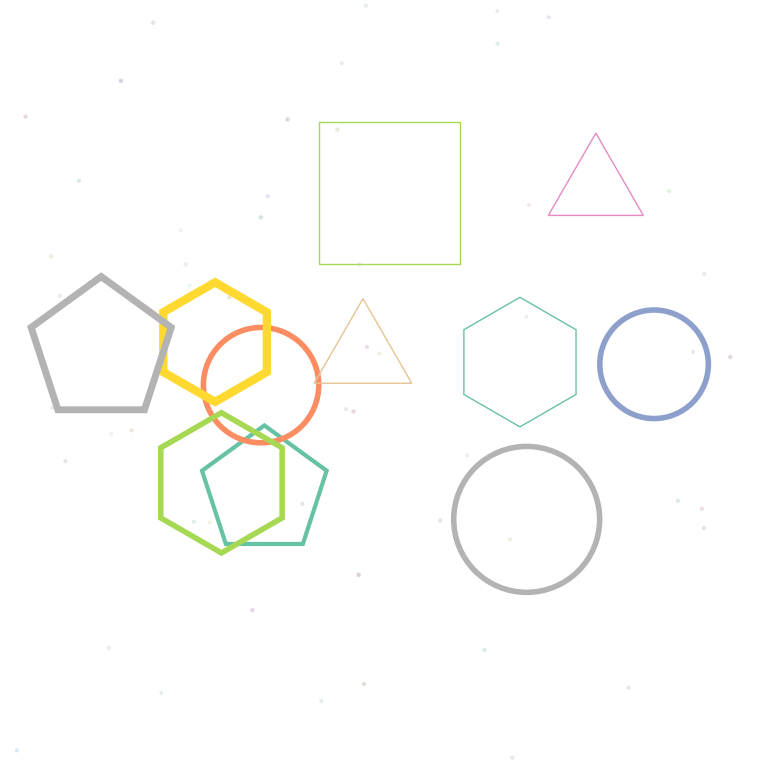[{"shape": "pentagon", "thickness": 1.5, "radius": 0.43, "center": [0.343, 0.362]}, {"shape": "hexagon", "thickness": 0.5, "radius": 0.42, "center": [0.675, 0.53]}, {"shape": "circle", "thickness": 2, "radius": 0.37, "center": [0.339, 0.5]}, {"shape": "circle", "thickness": 2, "radius": 0.35, "center": [0.849, 0.527]}, {"shape": "triangle", "thickness": 0.5, "radius": 0.36, "center": [0.774, 0.756]}, {"shape": "hexagon", "thickness": 2, "radius": 0.46, "center": [0.288, 0.373]}, {"shape": "square", "thickness": 0.5, "radius": 0.46, "center": [0.506, 0.749]}, {"shape": "hexagon", "thickness": 3, "radius": 0.39, "center": [0.279, 0.556]}, {"shape": "triangle", "thickness": 0.5, "radius": 0.37, "center": [0.471, 0.539]}, {"shape": "circle", "thickness": 2, "radius": 0.47, "center": [0.684, 0.325]}, {"shape": "pentagon", "thickness": 2.5, "radius": 0.48, "center": [0.131, 0.545]}]